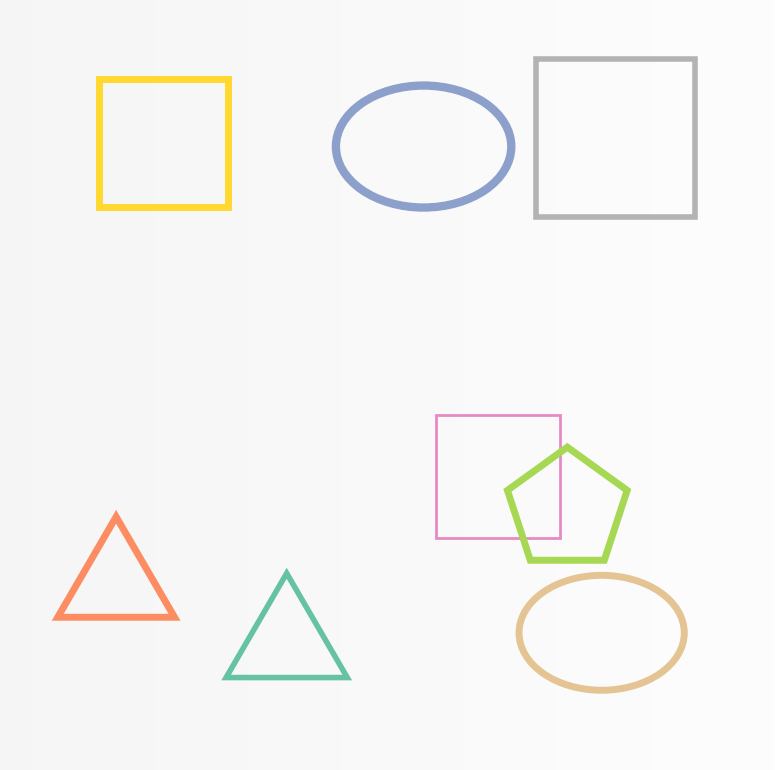[{"shape": "triangle", "thickness": 2, "radius": 0.45, "center": [0.37, 0.165]}, {"shape": "triangle", "thickness": 2.5, "radius": 0.44, "center": [0.15, 0.242]}, {"shape": "oval", "thickness": 3, "radius": 0.57, "center": [0.547, 0.81]}, {"shape": "square", "thickness": 1, "radius": 0.4, "center": [0.643, 0.381]}, {"shape": "pentagon", "thickness": 2.5, "radius": 0.41, "center": [0.732, 0.338]}, {"shape": "square", "thickness": 2.5, "radius": 0.42, "center": [0.211, 0.814]}, {"shape": "oval", "thickness": 2.5, "radius": 0.53, "center": [0.776, 0.178]}, {"shape": "square", "thickness": 2, "radius": 0.51, "center": [0.794, 0.821]}]